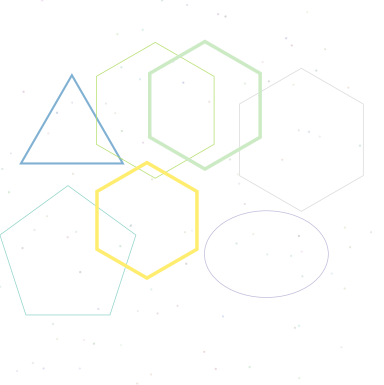[{"shape": "pentagon", "thickness": 0.5, "radius": 0.93, "center": [0.176, 0.332]}, {"shape": "oval", "thickness": 0.5, "radius": 0.8, "center": [0.692, 0.34]}, {"shape": "triangle", "thickness": 1.5, "radius": 0.76, "center": [0.187, 0.652]}, {"shape": "hexagon", "thickness": 0.5, "radius": 0.88, "center": [0.403, 0.713]}, {"shape": "hexagon", "thickness": 0.5, "radius": 0.93, "center": [0.783, 0.637]}, {"shape": "hexagon", "thickness": 2.5, "radius": 0.83, "center": [0.532, 0.727]}, {"shape": "hexagon", "thickness": 2.5, "radius": 0.75, "center": [0.382, 0.428]}]